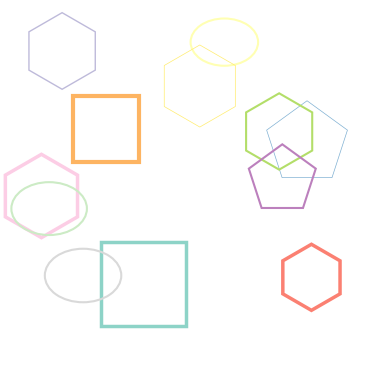[{"shape": "square", "thickness": 2.5, "radius": 0.55, "center": [0.373, 0.262]}, {"shape": "oval", "thickness": 1.5, "radius": 0.44, "center": [0.583, 0.891]}, {"shape": "hexagon", "thickness": 1, "radius": 0.5, "center": [0.161, 0.868]}, {"shape": "hexagon", "thickness": 2.5, "radius": 0.43, "center": [0.809, 0.28]}, {"shape": "pentagon", "thickness": 0.5, "radius": 0.55, "center": [0.798, 0.628]}, {"shape": "square", "thickness": 3, "radius": 0.43, "center": [0.275, 0.666]}, {"shape": "hexagon", "thickness": 1.5, "radius": 0.5, "center": [0.725, 0.659]}, {"shape": "hexagon", "thickness": 2.5, "radius": 0.54, "center": [0.108, 0.491]}, {"shape": "oval", "thickness": 1.5, "radius": 0.5, "center": [0.216, 0.284]}, {"shape": "pentagon", "thickness": 1.5, "radius": 0.46, "center": [0.733, 0.534]}, {"shape": "oval", "thickness": 1.5, "radius": 0.49, "center": [0.128, 0.458]}, {"shape": "hexagon", "thickness": 0.5, "radius": 0.53, "center": [0.519, 0.777]}]